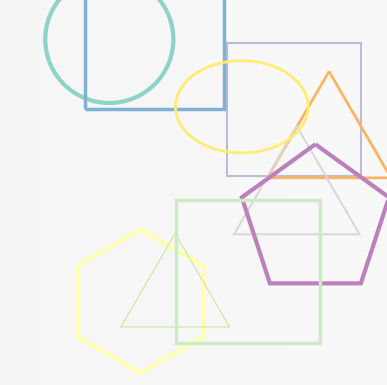[{"shape": "circle", "thickness": 3, "radius": 0.83, "center": [0.282, 0.898]}, {"shape": "hexagon", "thickness": 3, "radius": 0.93, "center": [0.363, 0.217]}, {"shape": "square", "thickness": 1.5, "radius": 0.86, "center": [0.759, 0.715]}, {"shape": "square", "thickness": 2.5, "radius": 0.9, "center": [0.399, 0.895]}, {"shape": "triangle", "thickness": 2, "radius": 0.92, "center": [0.849, 0.63]}, {"shape": "triangle", "thickness": 0.5, "radius": 0.81, "center": [0.452, 0.232]}, {"shape": "triangle", "thickness": 1.5, "radius": 0.93, "center": [0.766, 0.485]}, {"shape": "pentagon", "thickness": 3, "radius": 1.0, "center": [0.814, 0.426]}, {"shape": "square", "thickness": 2.5, "radius": 0.93, "center": [0.64, 0.294]}, {"shape": "oval", "thickness": 2, "radius": 0.86, "center": [0.624, 0.723]}]